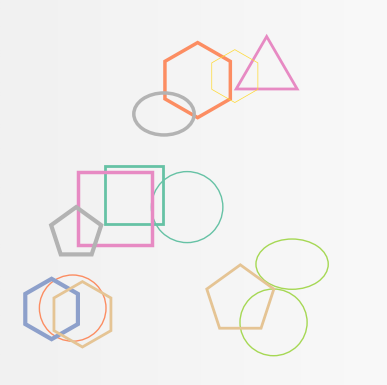[{"shape": "circle", "thickness": 1, "radius": 0.46, "center": [0.483, 0.462]}, {"shape": "square", "thickness": 2, "radius": 0.38, "center": [0.345, 0.493]}, {"shape": "circle", "thickness": 1, "radius": 0.43, "center": [0.188, 0.2]}, {"shape": "hexagon", "thickness": 2.5, "radius": 0.49, "center": [0.51, 0.792]}, {"shape": "hexagon", "thickness": 3, "radius": 0.39, "center": [0.133, 0.197]}, {"shape": "square", "thickness": 2.5, "radius": 0.47, "center": [0.298, 0.458]}, {"shape": "triangle", "thickness": 2, "radius": 0.45, "center": [0.688, 0.814]}, {"shape": "oval", "thickness": 1, "radius": 0.47, "center": [0.754, 0.314]}, {"shape": "circle", "thickness": 1, "radius": 0.43, "center": [0.706, 0.163]}, {"shape": "hexagon", "thickness": 0.5, "radius": 0.34, "center": [0.606, 0.802]}, {"shape": "pentagon", "thickness": 2, "radius": 0.46, "center": [0.62, 0.221]}, {"shape": "hexagon", "thickness": 2, "radius": 0.42, "center": [0.213, 0.184]}, {"shape": "pentagon", "thickness": 3, "radius": 0.34, "center": [0.197, 0.394]}, {"shape": "oval", "thickness": 2.5, "radius": 0.39, "center": [0.423, 0.704]}]